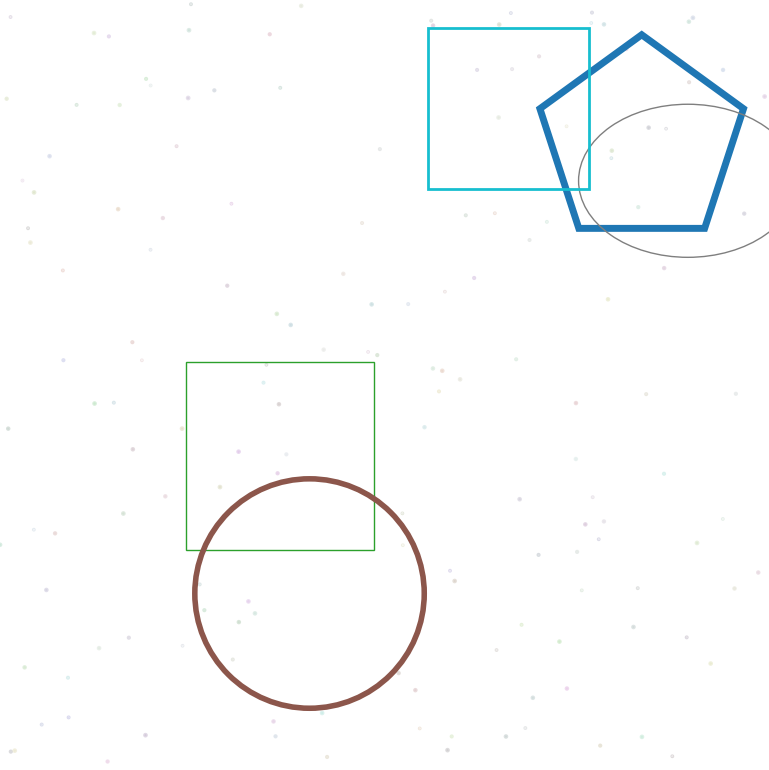[{"shape": "pentagon", "thickness": 2.5, "radius": 0.69, "center": [0.833, 0.816]}, {"shape": "square", "thickness": 0.5, "radius": 0.61, "center": [0.364, 0.408]}, {"shape": "circle", "thickness": 2, "radius": 0.74, "center": [0.402, 0.229]}, {"shape": "oval", "thickness": 0.5, "radius": 0.71, "center": [0.893, 0.765]}, {"shape": "square", "thickness": 1, "radius": 0.52, "center": [0.66, 0.859]}]